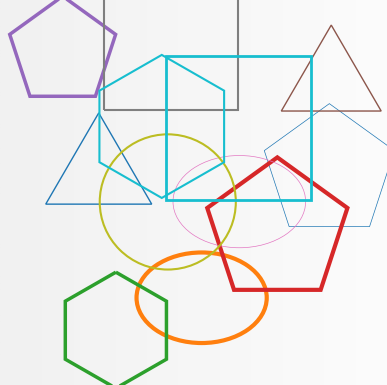[{"shape": "pentagon", "thickness": 0.5, "radius": 0.88, "center": [0.85, 0.554]}, {"shape": "triangle", "thickness": 1, "radius": 0.79, "center": [0.255, 0.549]}, {"shape": "oval", "thickness": 3, "radius": 0.84, "center": [0.52, 0.227]}, {"shape": "hexagon", "thickness": 2.5, "radius": 0.75, "center": [0.299, 0.142]}, {"shape": "pentagon", "thickness": 3, "radius": 0.95, "center": [0.716, 0.401]}, {"shape": "pentagon", "thickness": 2.5, "radius": 0.72, "center": [0.162, 0.866]}, {"shape": "triangle", "thickness": 1, "radius": 0.74, "center": [0.855, 0.786]}, {"shape": "oval", "thickness": 0.5, "radius": 0.86, "center": [0.618, 0.476]}, {"shape": "square", "thickness": 1.5, "radius": 0.87, "center": [0.442, 0.888]}, {"shape": "circle", "thickness": 1.5, "radius": 0.88, "center": [0.433, 0.476]}, {"shape": "hexagon", "thickness": 1.5, "radius": 0.93, "center": [0.417, 0.672]}, {"shape": "square", "thickness": 2, "radius": 0.93, "center": [0.615, 0.668]}]